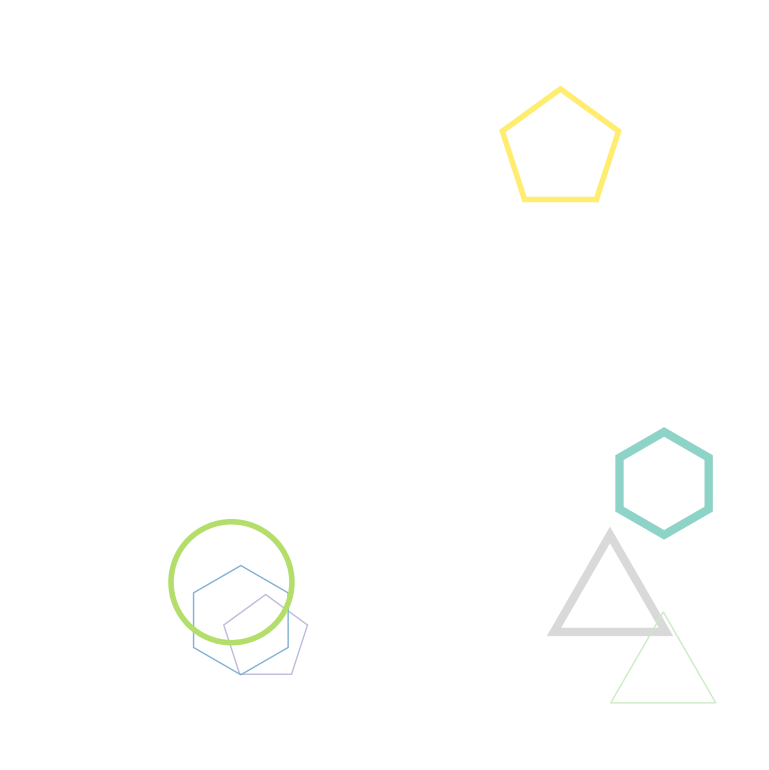[{"shape": "hexagon", "thickness": 3, "radius": 0.33, "center": [0.862, 0.372]}, {"shape": "pentagon", "thickness": 0.5, "radius": 0.29, "center": [0.345, 0.171]}, {"shape": "hexagon", "thickness": 0.5, "radius": 0.35, "center": [0.313, 0.195]}, {"shape": "circle", "thickness": 2, "radius": 0.39, "center": [0.301, 0.244]}, {"shape": "triangle", "thickness": 3, "radius": 0.42, "center": [0.792, 0.221]}, {"shape": "triangle", "thickness": 0.5, "radius": 0.39, "center": [0.861, 0.127]}, {"shape": "pentagon", "thickness": 2, "radius": 0.4, "center": [0.728, 0.805]}]